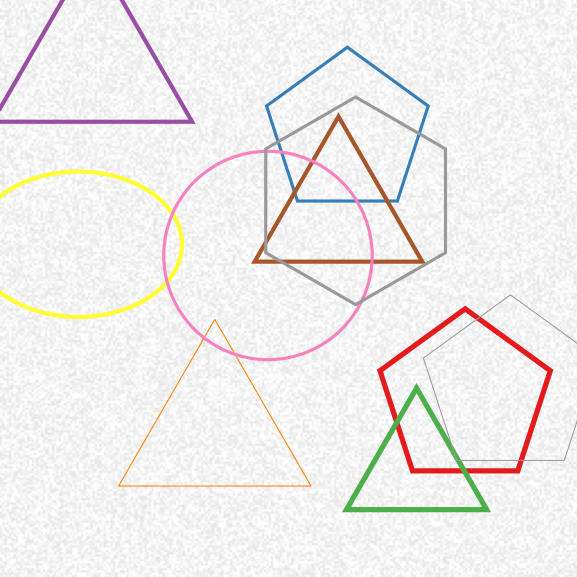[{"shape": "pentagon", "thickness": 2.5, "radius": 0.78, "center": [0.805, 0.309]}, {"shape": "pentagon", "thickness": 1.5, "radius": 0.74, "center": [0.602, 0.77]}, {"shape": "triangle", "thickness": 2.5, "radius": 0.7, "center": [0.721, 0.187]}, {"shape": "triangle", "thickness": 2, "radius": 1.0, "center": [0.16, 0.888]}, {"shape": "triangle", "thickness": 0.5, "radius": 0.96, "center": [0.372, 0.254]}, {"shape": "oval", "thickness": 2, "radius": 0.9, "center": [0.135, 0.576]}, {"shape": "triangle", "thickness": 2, "radius": 0.84, "center": [0.586, 0.63]}, {"shape": "circle", "thickness": 1.5, "radius": 0.9, "center": [0.464, 0.557]}, {"shape": "pentagon", "thickness": 0.5, "radius": 0.79, "center": [0.884, 0.33]}, {"shape": "hexagon", "thickness": 1.5, "radius": 0.9, "center": [0.616, 0.651]}]